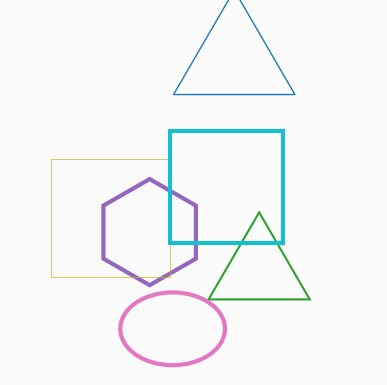[{"shape": "triangle", "thickness": 1, "radius": 0.9, "center": [0.605, 0.845]}, {"shape": "triangle", "thickness": 1.5, "radius": 0.75, "center": [0.669, 0.298]}, {"shape": "hexagon", "thickness": 3, "radius": 0.69, "center": [0.386, 0.397]}, {"shape": "oval", "thickness": 3, "radius": 0.68, "center": [0.446, 0.146]}, {"shape": "square", "thickness": 0.5, "radius": 0.77, "center": [0.285, 0.433]}, {"shape": "square", "thickness": 3, "radius": 0.73, "center": [0.584, 0.514]}]